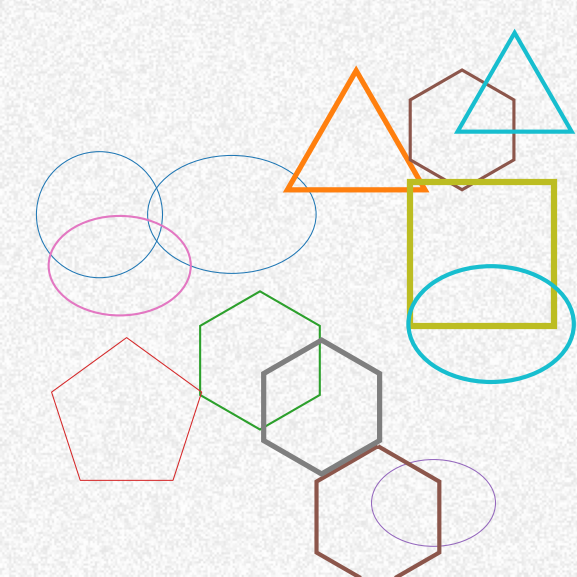[{"shape": "circle", "thickness": 0.5, "radius": 0.55, "center": [0.172, 0.627]}, {"shape": "oval", "thickness": 0.5, "radius": 0.73, "center": [0.401, 0.628]}, {"shape": "triangle", "thickness": 2.5, "radius": 0.69, "center": [0.617, 0.739]}, {"shape": "hexagon", "thickness": 1, "radius": 0.6, "center": [0.45, 0.375]}, {"shape": "pentagon", "thickness": 0.5, "radius": 0.68, "center": [0.219, 0.278]}, {"shape": "oval", "thickness": 0.5, "radius": 0.54, "center": [0.751, 0.128]}, {"shape": "hexagon", "thickness": 1.5, "radius": 0.52, "center": [0.8, 0.774]}, {"shape": "hexagon", "thickness": 2, "radius": 0.61, "center": [0.654, 0.104]}, {"shape": "oval", "thickness": 1, "radius": 0.62, "center": [0.207, 0.539]}, {"shape": "hexagon", "thickness": 2.5, "radius": 0.58, "center": [0.557, 0.294]}, {"shape": "square", "thickness": 3, "radius": 0.62, "center": [0.835, 0.56]}, {"shape": "oval", "thickness": 2, "radius": 0.72, "center": [0.85, 0.438]}, {"shape": "triangle", "thickness": 2, "radius": 0.57, "center": [0.891, 0.828]}]